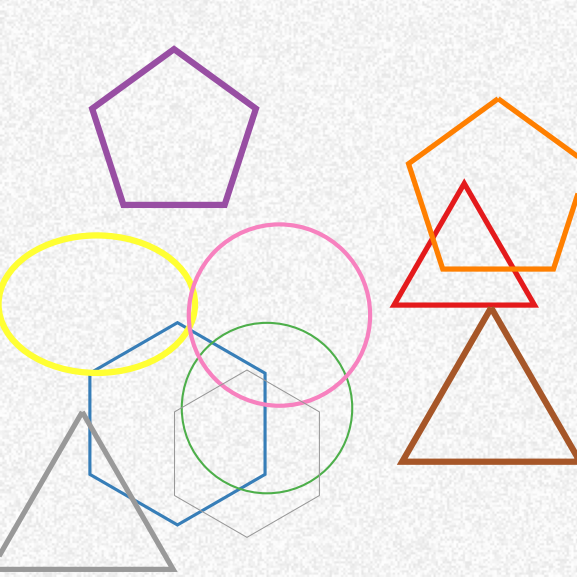[{"shape": "triangle", "thickness": 2.5, "radius": 0.7, "center": [0.804, 0.541]}, {"shape": "hexagon", "thickness": 1.5, "radius": 0.88, "center": [0.307, 0.265]}, {"shape": "circle", "thickness": 1, "radius": 0.74, "center": [0.462, 0.293]}, {"shape": "pentagon", "thickness": 3, "radius": 0.75, "center": [0.301, 0.765]}, {"shape": "pentagon", "thickness": 2.5, "radius": 0.82, "center": [0.863, 0.665]}, {"shape": "oval", "thickness": 3, "radius": 0.85, "center": [0.168, 0.472]}, {"shape": "triangle", "thickness": 3, "radius": 0.89, "center": [0.85, 0.289]}, {"shape": "circle", "thickness": 2, "radius": 0.79, "center": [0.484, 0.454]}, {"shape": "triangle", "thickness": 2.5, "radius": 0.91, "center": [0.142, 0.104]}, {"shape": "hexagon", "thickness": 0.5, "radius": 0.72, "center": [0.428, 0.214]}]